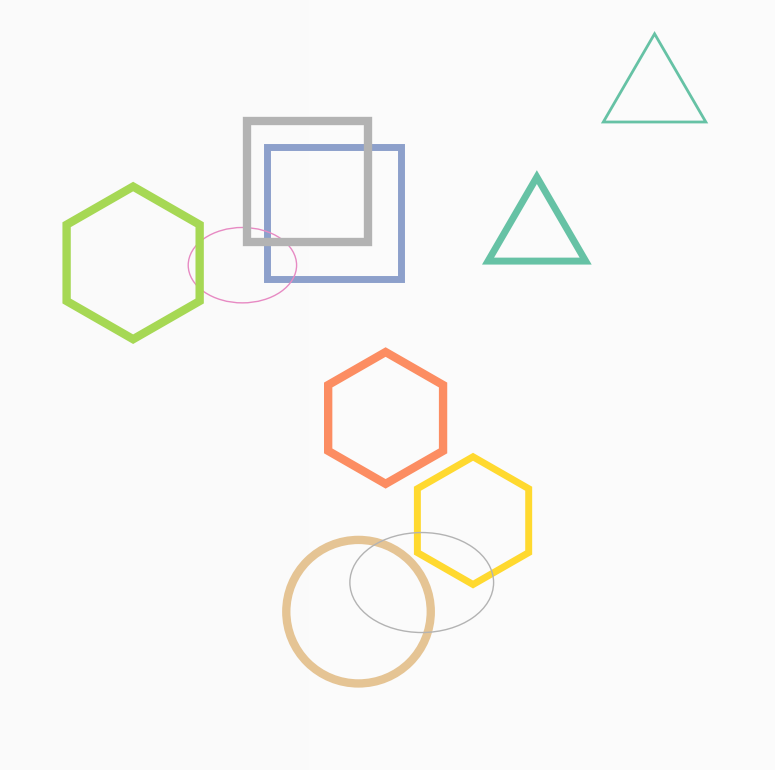[{"shape": "triangle", "thickness": 1, "radius": 0.38, "center": [0.845, 0.88]}, {"shape": "triangle", "thickness": 2.5, "radius": 0.36, "center": [0.693, 0.697]}, {"shape": "hexagon", "thickness": 3, "radius": 0.43, "center": [0.498, 0.457]}, {"shape": "square", "thickness": 2.5, "radius": 0.43, "center": [0.431, 0.723]}, {"shape": "oval", "thickness": 0.5, "radius": 0.35, "center": [0.313, 0.656]}, {"shape": "hexagon", "thickness": 3, "radius": 0.5, "center": [0.172, 0.659]}, {"shape": "hexagon", "thickness": 2.5, "radius": 0.41, "center": [0.61, 0.324]}, {"shape": "circle", "thickness": 3, "radius": 0.47, "center": [0.463, 0.206]}, {"shape": "square", "thickness": 3, "radius": 0.39, "center": [0.397, 0.764]}, {"shape": "oval", "thickness": 0.5, "radius": 0.46, "center": [0.544, 0.243]}]